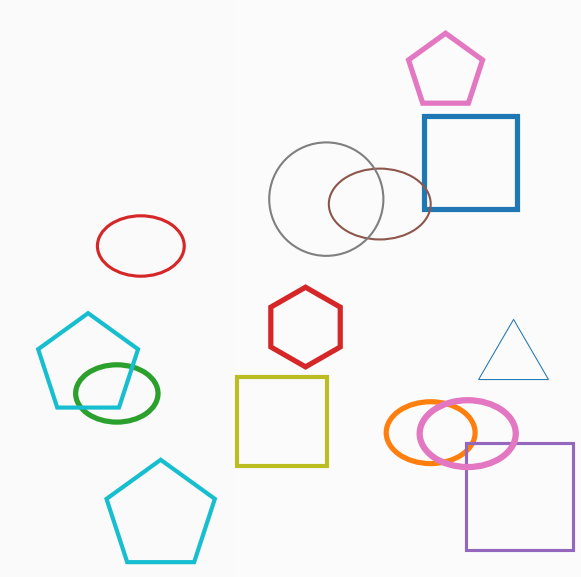[{"shape": "triangle", "thickness": 0.5, "radius": 0.35, "center": [0.884, 0.377]}, {"shape": "square", "thickness": 2.5, "radius": 0.4, "center": [0.81, 0.717]}, {"shape": "oval", "thickness": 2.5, "radius": 0.38, "center": [0.741, 0.25]}, {"shape": "oval", "thickness": 2.5, "radius": 0.35, "center": [0.201, 0.318]}, {"shape": "oval", "thickness": 1.5, "radius": 0.37, "center": [0.242, 0.573]}, {"shape": "hexagon", "thickness": 2.5, "radius": 0.34, "center": [0.526, 0.433]}, {"shape": "square", "thickness": 1.5, "radius": 0.46, "center": [0.894, 0.14]}, {"shape": "oval", "thickness": 1, "radius": 0.44, "center": [0.653, 0.646]}, {"shape": "oval", "thickness": 3, "radius": 0.41, "center": [0.805, 0.248]}, {"shape": "pentagon", "thickness": 2.5, "radius": 0.33, "center": [0.767, 0.875]}, {"shape": "circle", "thickness": 1, "radius": 0.49, "center": [0.561, 0.654]}, {"shape": "square", "thickness": 2, "radius": 0.39, "center": [0.486, 0.269]}, {"shape": "pentagon", "thickness": 2, "radius": 0.49, "center": [0.276, 0.105]}, {"shape": "pentagon", "thickness": 2, "radius": 0.45, "center": [0.152, 0.366]}]